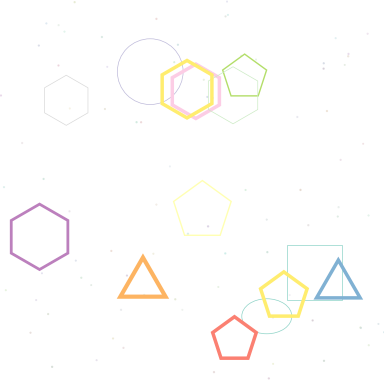[{"shape": "square", "thickness": 0.5, "radius": 0.36, "center": [0.817, 0.293]}, {"shape": "oval", "thickness": 0.5, "radius": 0.32, "center": [0.693, 0.179]}, {"shape": "pentagon", "thickness": 1, "radius": 0.39, "center": [0.526, 0.452]}, {"shape": "circle", "thickness": 0.5, "radius": 0.43, "center": [0.39, 0.814]}, {"shape": "pentagon", "thickness": 2.5, "radius": 0.3, "center": [0.609, 0.118]}, {"shape": "triangle", "thickness": 2.5, "radius": 0.33, "center": [0.879, 0.259]}, {"shape": "triangle", "thickness": 3, "radius": 0.34, "center": [0.371, 0.263]}, {"shape": "pentagon", "thickness": 1, "radius": 0.3, "center": [0.635, 0.8]}, {"shape": "hexagon", "thickness": 2.5, "radius": 0.35, "center": [0.509, 0.763]}, {"shape": "hexagon", "thickness": 0.5, "radius": 0.33, "center": [0.172, 0.739]}, {"shape": "hexagon", "thickness": 2, "radius": 0.42, "center": [0.103, 0.385]}, {"shape": "hexagon", "thickness": 0.5, "radius": 0.37, "center": [0.605, 0.753]}, {"shape": "pentagon", "thickness": 2.5, "radius": 0.32, "center": [0.737, 0.23]}, {"shape": "hexagon", "thickness": 2.5, "radius": 0.37, "center": [0.486, 0.768]}]